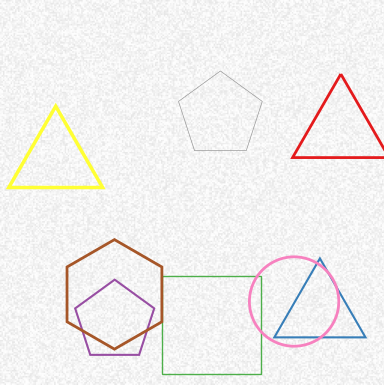[{"shape": "triangle", "thickness": 2, "radius": 0.72, "center": [0.885, 0.663]}, {"shape": "triangle", "thickness": 1.5, "radius": 0.68, "center": [0.831, 0.192]}, {"shape": "square", "thickness": 1, "radius": 0.64, "center": [0.55, 0.155]}, {"shape": "pentagon", "thickness": 1.5, "radius": 0.54, "center": [0.298, 0.166]}, {"shape": "triangle", "thickness": 2.5, "radius": 0.7, "center": [0.145, 0.583]}, {"shape": "hexagon", "thickness": 2, "radius": 0.71, "center": [0.297, 0.235]}, {"shape": "circle", "thickness": 2, "radius": 0.58, "center": [0.764, 0.217]}, {"shape": "pentagon", "thickness": 0.5, "radius": 0.57, "center": [0.572, 0.701]}]